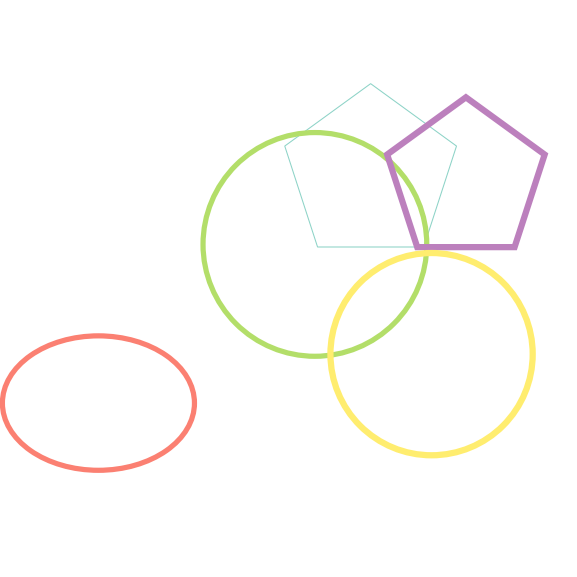[{"shape": "pentagon", "thickness": 0.5, "radius": 0.78, "center": [0.642, 0.698]}, {"shape": "oval", "thickness": 2.5, "radius": 0.83, "center": [0.17, 0.301]}, {"shape": "circle", "thickness": 2.5, "radius": 0.97, "center": [0.545, 0.576]}, {"shape": "pentagon", "thickness": 3, "radius": 0.72, "center": [0.807, 0.687]}, {"shape": "circle", "thickness": 3, "radius": 0.88, "center": [0.747, 0.386]}]